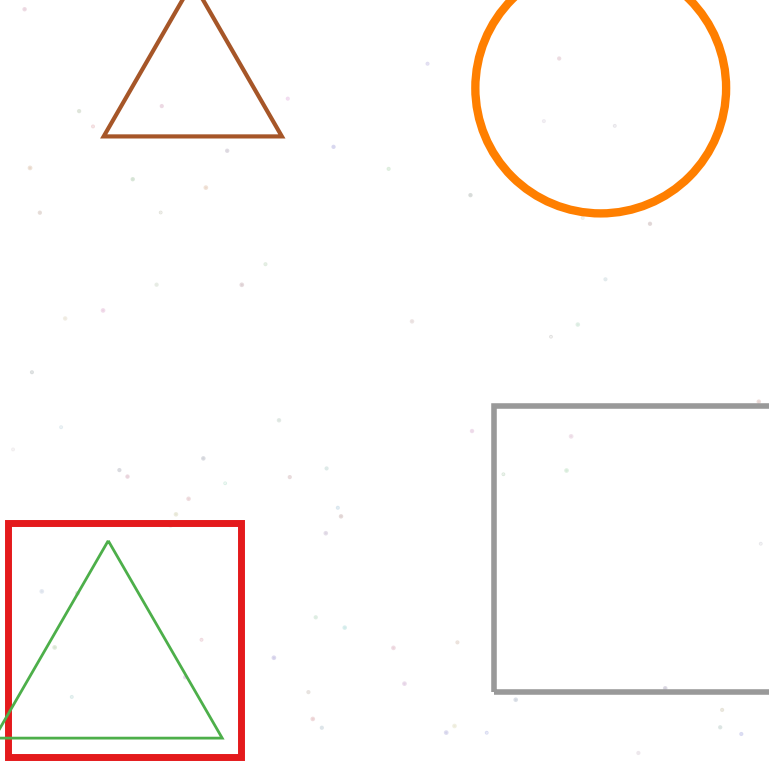[{"shape": "square", "thickness": 2.5, "radius": 0.76, "center": [0.162, 0.169]}, {"shape": "triangle", "thickness": 1, "radius": 0.85, "center": [0.141, 0.127]}, {"shape": "circle", "thickness": 3, "radius": 0.81, "center": [0.78, 0.886]}, {"shape": "triangle", "thickness": 1.5, "radius": 0.67, "center": [0.25, 0.89]}, {"shape": "square", "thickness": 2, "radius": 0.93, "center": [0.828, 0.287]}]